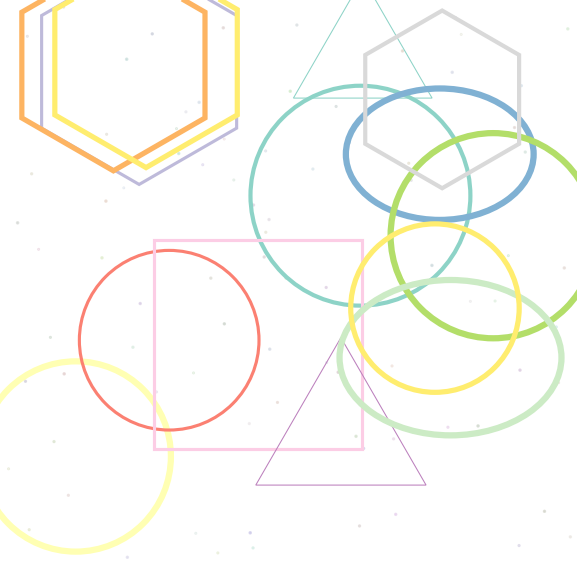[{"shape": "circle", "thickness": 2, "radius": 0.95, "center": [0.624, 0.66]}, {"shape": "triangle", "thickness": 0.5, "radius": 0.69, "center": [0.628, 0.899]}, {"shape": "circle", "thickness": 3, "radius": 0.82, "center": [0.131, 0.209]}, {"shape": "hexagon", "thickness": 1.5, "radius": 0.97, "center": [0.241, 0.875]}, {"shape": "circle", "thickness": 1.5, "radius": 0.78, "center": [0.293, 0.41]}, {"shape": "oval", "thickness": 3, "radius": 0.81, "center": [0.761, 0.732]}, {"shape": "hexagon", "thickness": 2.5, "radius": 0.92, "center": [0.196, 0.886]}, {"shape": "circle", "thickness": 3, "radius": 0.89, "center": [0.854, 0.591]}, {"shape": "square", "thickness": 1.5, "radius": 0.9, "center": [0.447, 0.403]}, {"shape": "hexagon", "thickness": 2, "radius": 0.77, "center": [0.766, 0.827]}, {"shape": "triangle", "thickness": 0.5, "radius": 0.85, "center": [0.59, 0.244]}, {"shape": "oval", "thickness": 3, "radius": 0.96, "center": [0.78, 0.38]}, {"shape": "circle", "thickness": 2.5, "radius": 0.73, "center": [0.753, 0.466]}, {"shape": "hexagon", "thickness": 2.5, "radius": 0.91, "center": [0.253, 0.891]}]